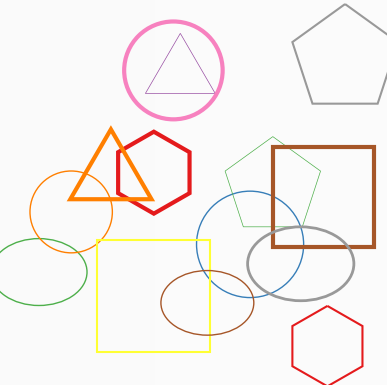[{"shape": "hexagon", "thickness": 1.5, "radius": 0.52, "center": [0.845, 0.101]}, {"shape": "hexagon", "thickness": 3, "radius": 0.53, "center": [0.397, 0.551]}, {"shape": "circle", "thickness": 1, "radius": 0.69, "center": [0.645, 0.365]}, {"shape": "oval", "thickness": 1, "radius": 0.62, "center": [0.1, 0.293]}, {"shape": "pentagon", "thickness": 0.5, "radius": 0.65, "center": [0.704, 0.516]}, {"shape": "triangle", "thickness": 0.5, "radius": 0.52, "center": [0.465, 0.809]}, {"shape": "circle", "thickness": 1, "radius": 0.53, "center": [0.184, 0.45]}, {"shape": "triangle", "thickness": 3, "radius": 0.6, "center": [0.286, 0.543]}, {"shape": "square", "thickness": 1.5, "radius": 0.73, "center": [0.396, 0.231]}, {"shape": "square", "thickness": 3, "radius": 0.65, "center": [0.835, 0.489]}, {"shape": "oval", "thickness": 1, "radius": 0.6, "center": [0.535, 0.213]}, {"shape": "circle", "thickness": 3, "radius": 0.64, "center": [0.447, 0.817]}, {"shape": "pentagon", "thickness": 1.5, "radius": 0.72, "center": [0.891, 0.846]}, {"shape": "oval", "thickness": 2, "radius": 0.69, "center": [0.776, 0.315]}]